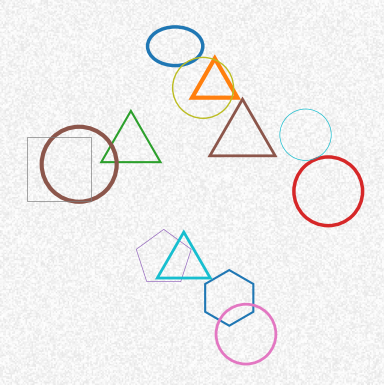[{"shape": "oval", "thickness": 2.5, "radius": 0.36, "center": [0.455, 0.88]}, {"shape": "hexagon", "thickness": 1.5, "radius": 0.36, "center": [0.595, 0.226]}, {"shape": "triangle", "thickness": 3, "radius": 0.34, "center": [0.558, 0.78]}, {"shape": "triangle", "thickness": 1.5, "radius": 0.44, "center": [0.34, 0.623]}, {"shape": "circle", "thickness": 2.5, "radius": 0.45, "center": [0.853, 0.503]}, {"shape": "pentagon", "thickness": 0.5, "radius": 0.38, "center": [0.425, 0.329]}, {"shape": "triangle", "thickness": 2, "radius": 0.49, "center": [0.63, 0.644]}, {"shape": "circle", "thickness": 3, "radius": 0.49, "center": [0.206, 0.573]}, {"shape": "circle", "thickness": 2, "radius": 0.39, "center": [0.639, 0.132]}, {"shape": "square", "thickness": 0.5, "radius": 0.42, "center": [0.153, 0.56]}, {"shape": "circle", "thickness": 1, "radius": 0.4, "center": [0.527, 0.772]}, {"shape": "circle", "thickness": 0.5, "radius": 0.33, "center": [0.794, 0.65]}, {"shape": "triangle", "thickness": 2, "radius": 0.4, "center": [0.477, 0.318]}]